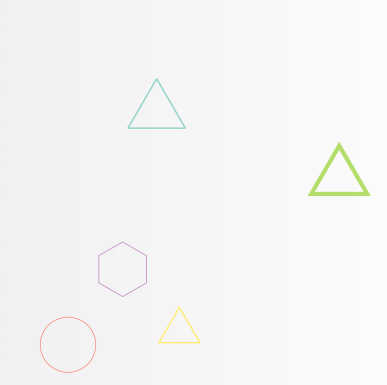[{"shape": "triangle", "thickness": 1, "radius": 0.43, "center": [0.404, 0.71]}, {"shape": "circle", "thickness": 0.5, "radius": 0.36, "center": [0.175, 0.105]}, {"shape": "triangle", "thickness": 3, "radius": 0.42, "center": [0.875, 0.538]}, {"shape": "hexagon", "thickness": 0.5, "radius": 0.35, "center": [0.316, 0.301]}, {"shape": "triangle", "thickness": 1, "radius": 0.31, "center": [0.463, 0.14]}]